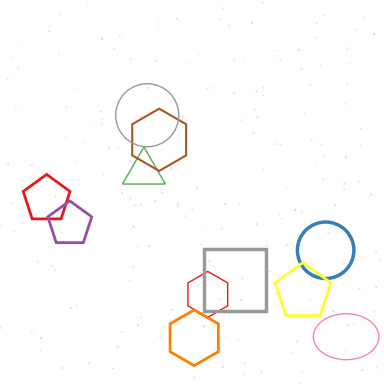[{"shape": "hexagon", "thickness": 1, "radius": 0.3, "center": [0.54, 0.235]}, {"shape": "pentagon", "thickness": 2, "radius": 0.32, "center": [0.121, 0.483]}, {"shape": "circle", "thickness": 2.5, "radius": 0.37, "center": [0.846, 0.35]}, {"shape": "triangle", "thickness": 1, "radius": 0.32, "center": [0.374, 0.554]}, {"shape": "pentagon", "thickness": 2, "radius": 0.3, "center": [0.181, 0.418]}, {"shape": "hexagon", "thickness": 2, "radius": 0.36, "center": [0.504, 0.123]}, {"shape": "pentagon", "thickness": 2, "radius": 0.38, "center": [0.787, 0.242]}, {"shape": "hexagon", "thickness": 1.5, "radius": 0.4, "center": [0.413, 0.637]}, {"shape": "oval", "thickness": 1, "radius": 0.43, "center": [0.899, 0.125]}, {"shape": "square", "thickness": 2.5, "radius": 0.4, "center": [0.61, 0.274]}, {"shape": "circle", "thickness": 1, "radius": 0.41, "center": [0.382, 0.701]}]